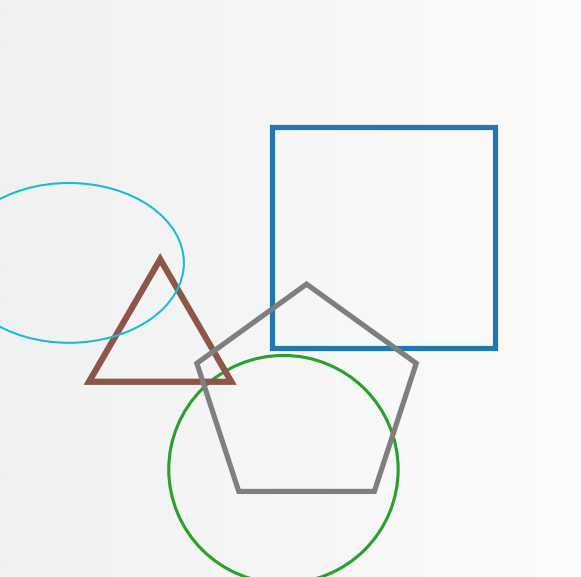[{"shape": "square", "thickness": 2.5, "radius": 0.96, "center": [0.66, 0.588]}, {"shape": "circle", "thickness": 1.5, "radius": 0.99, "center": [0.488, 0.186]}, {"shape": "triangle", "thickness": 3, "radius": 0.71, "center": [0.276, 0.409]}, {"shape": "pentagon", "thickness": 2.5, "radius": 0.99, "center": [0.527, 0.309]}, {"shape": "oval", "thickness": 1, "radius": 0.99, "center": [0.119, 0.544]}]